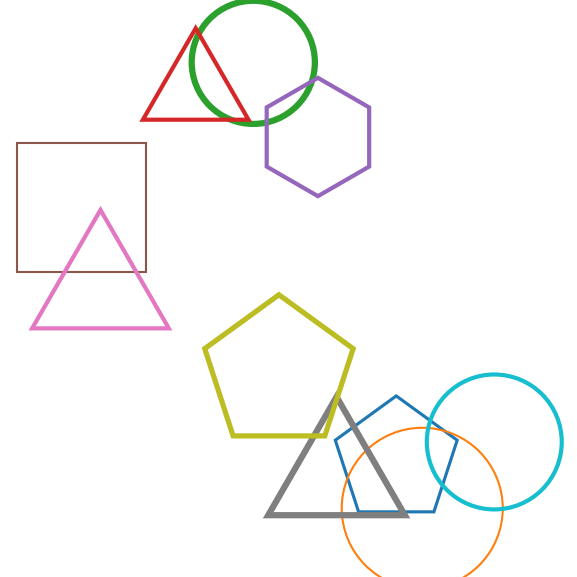[{"shape": "pentagon", "thickness": 1.5, "radius": 0.55, "center": [0.686, 0.203]}, {"shape": "circle", "thickness": 1, "radius": 0.7, "center": [0.731, 0.119]}, {"shape": "circle", "thickness": 3, "radius": 0.53, "center": [0.439, 0.891]}, {"shape": "triangle", "thickness": 2, "radius": 0.53, "center": [0.339, 0.845]}, {"shape": "hexagon", "thickness": 2, "radius": 0.51, "center": [0.551, 0.762]}, {"shape": "square", "thickness": 1, "radius": 0.56, "center": [0.142, 0.64]}, {"shape": "triangle", "thickness": 2, "radius": 0.68, "center": [0.174, 0.499]}, {"shape": "triangle", "thickness": 3, "radius": 0.68, "center": [0.583, 0.175]}, {"shape": "pentagon", "thickness": 2.5, "radius": 0.68, "center": [0.483, 0.354]}, {"shape": "circle", "thickness": 2, "radius": 0.58, "center": [0.856, 0.234]}]